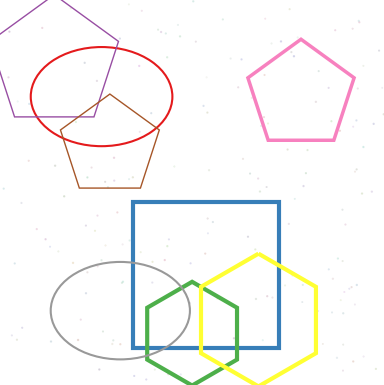[{"shape": "oval", "thickness": 1.5, "radius": 0.92, "center": [0.264, 0.749]}, {"shape": "square", "thickness": 3, "radius": 0.95, "center": [0.535, 0.286]}, {"shape": "hexagon", "thickness": 3, "radius": 0.67, "center": [0.499, 0.133]}, {"shape": "pentagon", "thickness": 1, "radius": 0.88, "center": [0.141, 0.838]}, {"shape": "hexagon", "thickness": 3, "radius": 0.86, "center": [0.671, 0.169]}, {"shape": "pentagon", "thickness": 1, "radius": 0.67, "center": [0.285, 0.621]}, {"shape": "pentagon", "thickness": 2.5, "radius": 0.73, "center": [0.782, 0.753]}, {"shape": "oval", "thickness": 1.5, "radius": 0.9, "center": [0.313, 0.193]}]